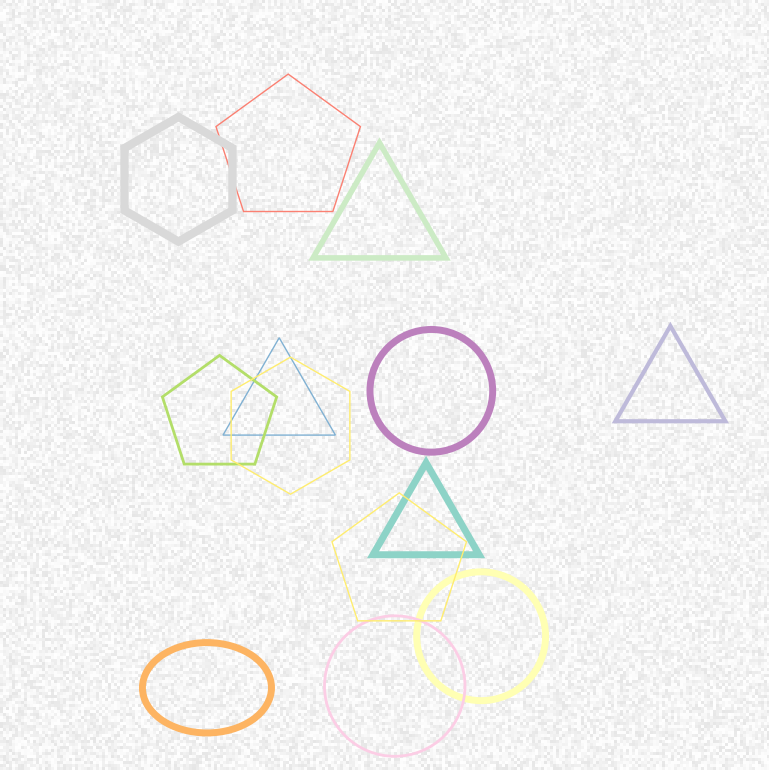[{"shape": "triangle", "thickness": 2.5, "radius": 0.4, "center": [0.553, 0.319]}, {"shape": "circle", "thickness": 2.5, "radius": 0.42, "center": [0.625, 0.174]}, {"shape": "triangle", "thickness": 1.5, "radius": 0.41, "center": [0.871, 0.494]}, {"shape": "pentagon", "thickness": 0.5, "radius": 0.49, "center": [0.374, 0.805]}, {"shape": "triangle", "thickness": 0.5, "radius": 0.42, "center": [0.363, 0.477]}, {"shape": "oval", "thickness": 2.5, "radius": 0.42, "center": [0.269, 0.107]}, {"shape": "pentagon", "thickness": 1, "radius": 0.39, "center": [0.285, 0.46]}, {"shape": "circle", "thickness": 1, "radius": 0.46, "center": [0.513, 0.109]}, {"shape": "hexagon", "thickness": 3, "radius": 0.4, "center": [0.232, 0.767]}, {"shape": "circle", "thickness": 2.5, "radius": 0.4, "center": [0.56, 0.492]}, {"shape": "triangle", "thickness": 2, "radius": 0.5, "center": [0.493, 0.715]}, {"shape": "pentagon", "thickness": 0.5, "radius": 0.46, "center": [0.518, 0.268]}, {"shape": "hexagon", "thickness": 0.5, "radius": 0.45, "center": [0.377, 0.447]}]